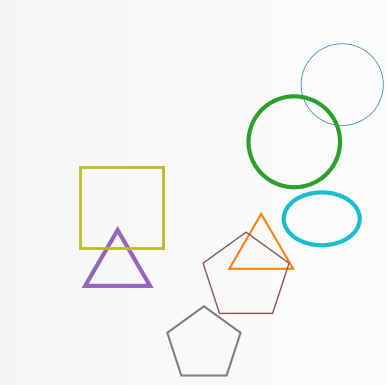[{"shape": "circle", "thickness": 0.5, "radius": 0.53, "center": [0.883, 0.78]}, {"shape": "triangle", "thickness": 1.5, "radius": 0.48, "center": [0.674, 0.349]}, {"shape": "circle", "thickness": 3, "radius": 0.59, "center": [0.759, 0.632]}, {"shape": "triangle", "thickness": 3, "radius": 0.48, "center": [0.304, 0.306]}, {"shape": "pentagon", "thickness": 1, "radius": 0.58, "center": [0.635, 0.28]}, {"shape": "pentagon", "thickness": 1.5, "radius": 0.5, "center": [0.526, 0.105]}, {"shape": "square", "thickness": 2, "radius": 0.53, "center": [0.314, 0.461]}, {"shape": "oval", "thickness": 3, "radius": 0.49, "center": [0.83, 0.432]}]